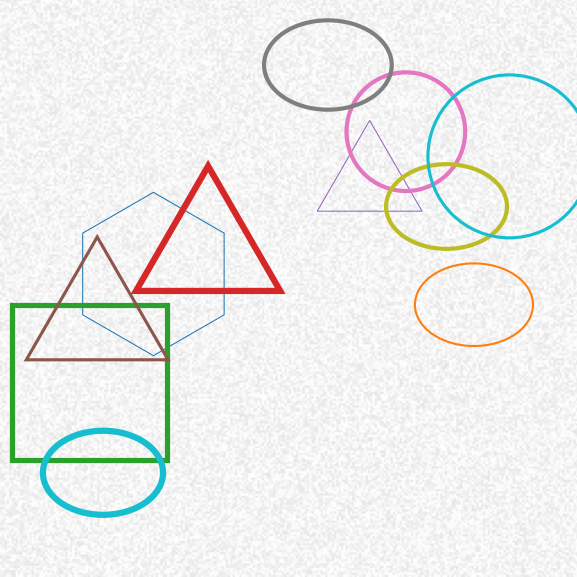[{"shape": "hexagon", "thickness": 0.5, "radius": 0.71, "center": [0.266, 0.525]}, {"shape": "oval", "thickness": 1, "radius": 0.51, "center": [0.821, 0.471]}, {"shape": "square", "thickness": 2.5, "radius": 0.67, "center": [0.155, 0.336]}, {"shape": "triangle", "thickness": 3, "radius": 0.72, "center": [0.36, 0.567]}, {"shape": "triangle", "thickness": 0.5, "radius": 0.52, "center": [0.64, 0.686]}, {"shape": "triangle", "thickness": 1.5, "radius": 0.71, "center": [0.168, 0.447]}, {"shape": "circle", "thickness": 2, "radius": 0.51, "center": [0.703, 0.771]}, {"shape": "oval", "thickness": 2, "radius": 0.55, "center": [0.568, 0.887]}, {"shape": "oval", "thickness": 2, "radius": 0.52, "center": [0.773, 0.642]}, {"shape": "oval", "thickness": 3, "radius": 0.52, "center": [0.178, 0.18]}, {"shape": "circle", "thickness": 1.5, "radius": 0.71, "center": [0.882, 0.728]}]